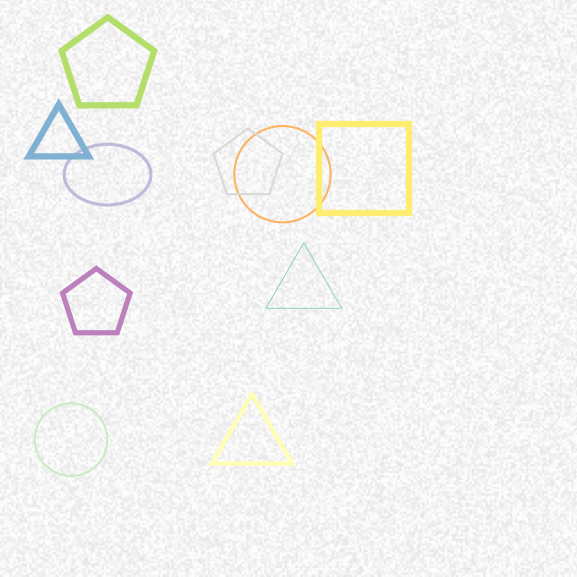[{"shape": "triangle", "thickness": 0.5, "radius": 0.38, "center": [0.526, 0.503]}, {"shape": "triangle", "thickness": 2, "radius": 0.4, "center": [0.436, 0.237]}, {"shape": "oval", "thickness": 1.5, "radius": 0.38, "center": [0.186, 0.697]}, {"shape": "triangle", "thickness": 3, "radius": 0.3, "center": [0.102, 0.758]}, {"shape": "circle", "thickness": 1, "radius": 0.42, "center": [0.489, 0.697]}, {"shape": "pentagon", "thickness": 3, "radius": 0.42, "center": [0.187, 0.885]}, {"shape": "pentagon", "thickness": 1, "radius": 0.31, "center": [0.43, 0.714]}, {"shape": "pentagon", "thickness": 2.5, "radius": 0.31, "center": [0.167, 0.473]}, {"shape": "circle", "thickness": 1, "radius": 0.31, "center": [0.123, 0.238]}, {"shape": "square", "thickness": 3, "radius": 0.39, "center": [0.63, 0.707]}]